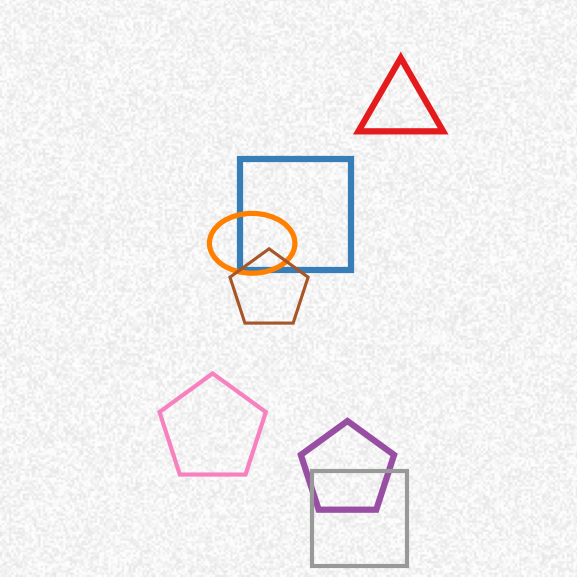[{"shape": "triangle", "thickness": 3, "radius": 0.42, "center": [0.694, 0.814]}, {"shape": "square", "thickness": 3, "radius": 0.48, "center": [0.512, 0.628]}, {"shape": "pentagon", "thickness": 3, "radius": 0.42, "center": [0.602, 0.185]}, {"shape": "oval", "thickness": 2.5, "radius": 0.37, "center": [0.437, 0.578]}, {"shape": "pentagon", "thickness": 1.5, "radius": 0.36, "center": [0.466, 0.497]}, {"shape": "pentagon", "thickness": 2, "radius": 0.48, "center": [0.368, 0.256]}, {"shape": "square", "thickness": 2, "radius": 0.41, "center": [0.623, 0.101]}]